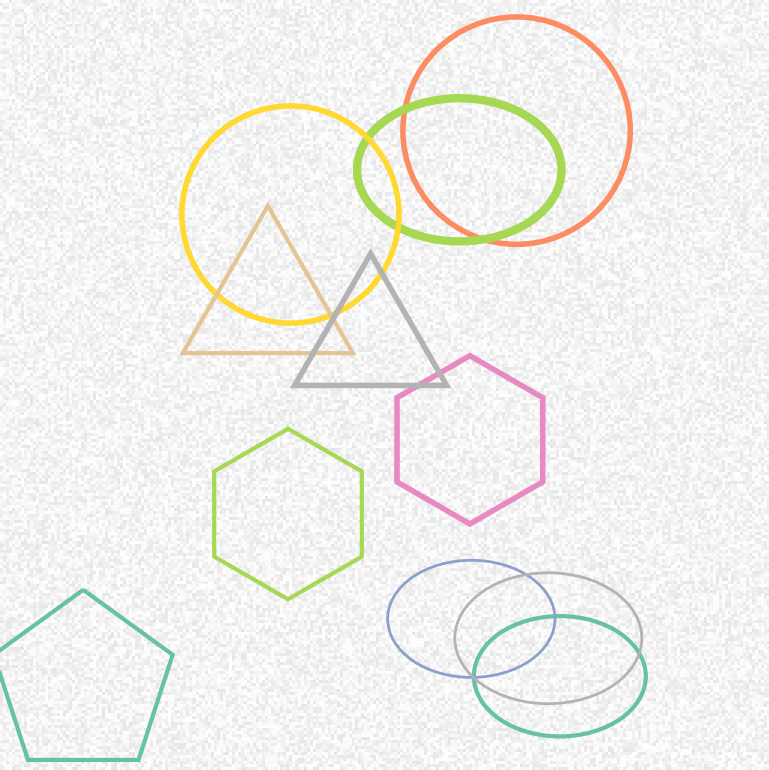[{"shape": "pentagon", "thickness": 1.5, "radius": 0.61, "center": [0.108, 0.112]}, {"shape": "oval", "thickness": 1.5, "radius": 0.56, "center": [0.727, 0.122]}, {"shape": "circle", "thickness": 2, "radius": 0.74, "center": [0.671, 0.83]}, {"shape": "oval", "thickness": 1, "radius": 0.54, "center": [0.612, 0.196]}, {"shape": "hexagon", "thickness": 2, "radius": 0.55, "center": [0.61, 0.429]}, {"shape": "hexagon", "thickness": 1.5, "radius": 0.55, "center": [0.374, 0.332]}, {"shape": "oval", "thickness": 3, "radius": 0.66, "center": [0.597, 0.779]}, {"shape": "circle", "thickness": 2, "radius": 0.71, "center": [0.377, 0.721]}, {"shape": "triangle", "thickness": 1.5, "radius": 0.64, "center": [0.348, 0.605]}, {"shape": "triangle", "thickness": 2, "radius": 0.57, "center": [0.481, 0.556]}, {"shape": "oval", "thickness": 1, "radius": 0.61, "center": [0.712, 0.171]}]